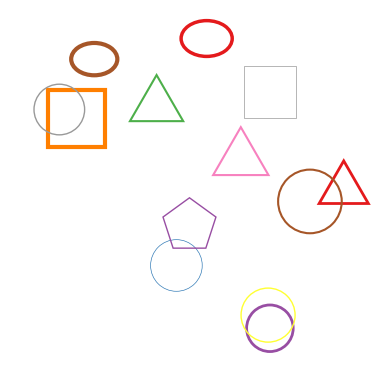[{"shape": "oval", "thickness": 2.5, "radius": 0.33, "center": [0.537, 0.9]}, {"shape": "triangle", "thickness": 2, "radius": 0.37, "center": [0.893, 0.508]}, {"shape": "circle", "thickness": 0.5, "radius": 0.34, "center": [0.458, 0.31]}, {"shape": "triangle", "thickness": 1.5, "radius": 0.4, "center": [0.407, 0.725]}, {"shape": "circle", "thickness": 2, "radius": 0.3, "center": [0.701, 0.147]}, {"shape": "pentagon", "thickness": 1, "radius": 0.36, "center": [0.492, 0.414]}, {"shape": "square", "thickness": 3, "radius": 0.37, "center": [0.199, 0.693]}, {"shape": "circle", "thickness": 1, "radius": 0.35, "center": [0.696, 0.182]}, {"shape": "oval", "thickness": 3, "radius": 0.3, "center": [0.245, 0.846]}, {"shape": "circle", "thickness": 1.5, "radius": 0.41, "center": [0.805, 0.477]}, {"shape": "triangle", "thickness": 1.5, "radius": 0.41, "center": [0.625, 0.587]}, {"shape": "circle", "thickness": 1, "radius": 0.33, "center": [0.154, 0.716]}, {"shape": "square", "thickness": 0.5, "radius": 0.33, "center": [0.701, 0.761]}]